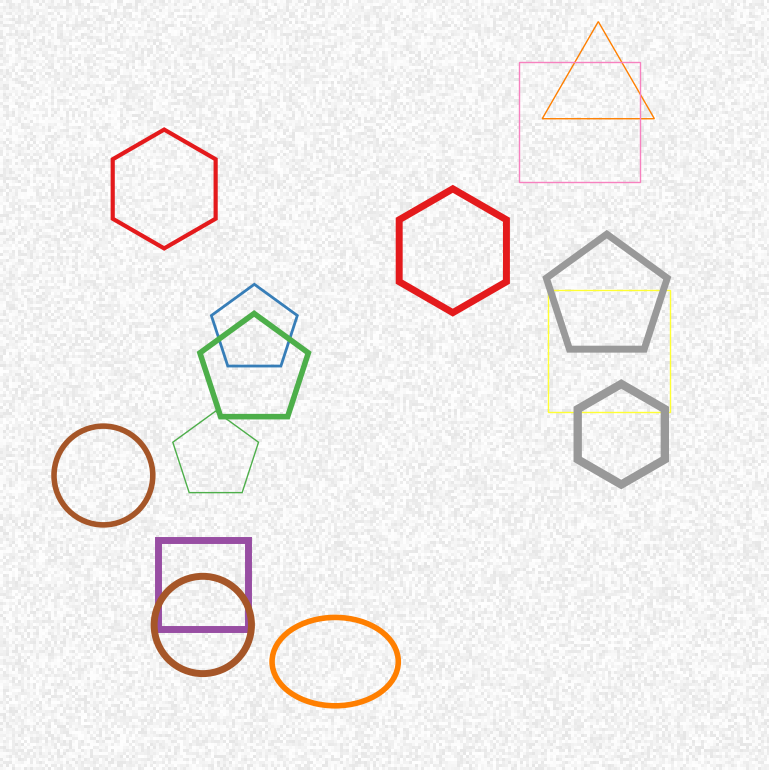[{"shape": "hexagon", "thickness": 1.5, "radius": 0.39, "center": [0.213, 0.755]}, {"shape": "hexagon", "thickness": 2.5, "radius": 0.4, "center": [0.588, 0.674]}, {"shape": "pentagon", "thickness": 1, "radius": 0.29, "center": [0.33, 0.572]}, {"shape": "pentagon", "thickness": 0.5, "radius": 0.29, "center": [0.28, 0.408]}, {"shape": "pentagon", "thickness": 2, "radius": 0.37, "center": [0.33, 0.519]}, {"shape": "square", "thickness": 2.5, "radius": 0.29, "center": [0.264, 0.241]}, {"shape": "triangle", "thickness": 0.5, "radius": 0.42, "center": [0.777, 0.888]}, {"shape": "oval", "thickness": 2, "radius": 0.41, "center": [0.435, 0.141]}, {"shape": "square", "thickness": 0.5, "radius": 0.39, "center": [0.791, 0.544]}, {"shape": "circle", "thickness": 2, "radius": 0.32, "center": [0.134, 0.382]}, {"shape": "circle", "thickness": 2.5, "radius": 0.32, "center": [0.263, 0.188]}, {"shape": "square", "thickness": 0.5, "radius": 0.39, "center": [0.752, 0.842]}, {"shape": "hexagon", "thickness": 3, "radius": 0.33, "center": [0.807, 0.436]}, {"shape": "pentagon", "thickness": 2.5, "radius": 0.41, "center": [0.788, 0.613]}]